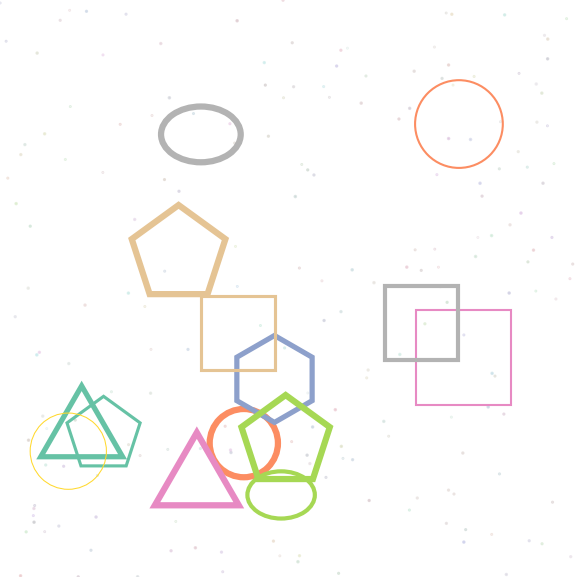[{"shape": "triangle", "thickness": 2.5, "radius": 0.41, "center": [0.141, 0.249]}, {"shape": "pentagon", "thickness": 1.5, "radius": 0.33, "center": [0.179, 0.246]}, {"shape": "circle", "thickness": 3, "radius": 0.3, "center": [0.422, 0.232]}, {"shape": "circle", "thickness": 1, "radius": 0.38, "center": [0.795, 0.784]}, {"shape": "hexagon", "thickness": 2.5, "radius": 0.38, "center": [0.475, 0.343]}, {"shape": "triangle", "thickness": 3, "radius": 0.42, "center": [0.341, 0.166]}, {"shape": "square", "thickness": 1, "radius": 0.41, "center": [0.803, 0.381]}, {"shape": "oval", "thickness": 2, "radius": 0.29, "center": [0.487, 0.142]}, {"shape": "pentagon", "thickness": 3, "radius": 0.4, "center": [0.495, 0.235]}, {"shape": "circle", "thickness": 0.5, "radius": 0.33, "center": [0.118, 0.218]}, {"shape": "pentagon", "thickness": 3, "radius": 0.43, "center": [0.309, 0.559]}, {"shape": "square", "thickness": 1.5, "radius": 0.32, "center": [0.412, 0.423]}, {"shape": "square", "thickness": 2, "radius": 0.32, "center": [0.73, 0.441]}, {"shape": "oval", "thickness": 3, "radius": 0.34, "center": [0.348, 0.766]}]